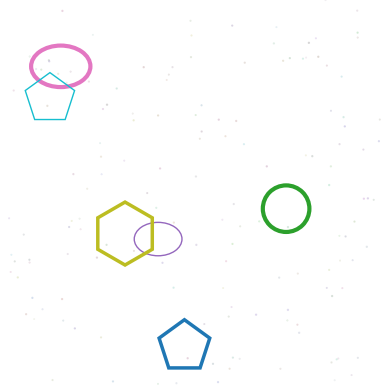[{"shape": "pentagon", "thickness": 2.5, "radius": 0.35, "center": [0.479, 0.1]}, {"shape": "circle", "thickness": 3, "radius": 0.3, "center": [0.743, 0.458]}, {"shape": "oval", "thickness": 1, "radius": 0.31, "center": [0.411, 0.379]}, {"shape": "oval", "thickness": 3, "radius": 0.39, "center": [0.158, 0.828]}, {"shape": "hexagon", "thickness": 2.5, "radius": 0.41, "center": [0.325, 0.393]}, {"shape": "pentagon", "thickness": 1, "radius": 0.34, "center": [0.13, 0.744]}]